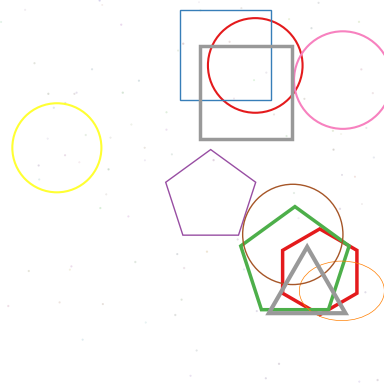[{"shape": "hexagon", "thickness": 2.5, "radius": 0.56, "center": [0.831, 0.294]}, {"shape": "circle", "thickness": 1.5, "radius": 0.61, "center": [0.663, 0.83]}, {"shape": "square", "thickness": 1, "radius": 0.59, "center": [0.585, 0.858]}, {"shape": "pentagon", "thickness": 2.5, "radius": 0.74, "center": [0.766, 0.315]}, {"shape": "pentagon", "thickness": 1, "radius": 0.61, "center": [0.547, 0.489]}, {"shape": "oval", "thickness": 0.5, "radius": 0.55, "center": [0.888, 0.245]}, {"shape": "circle", "thickness": 1.5, "radius": 0.58, "center": [0.148, 0.616]}, {"shape": "circle", "thickness": 1, "radius": 0.65, "center": [0.761, 0.391]}, {"shape": "circle", "thickness": 1.5, "radius": 0.63, "center": [0.89, 0.792]}, {"shape": "triangle", "thickness": 3, "radius": 0.57, "center": [0.798, 0.244]}, {"shape": "square", "thickness": 2.5, "radius": 0.6, "center": [0.639, 0.759]}]